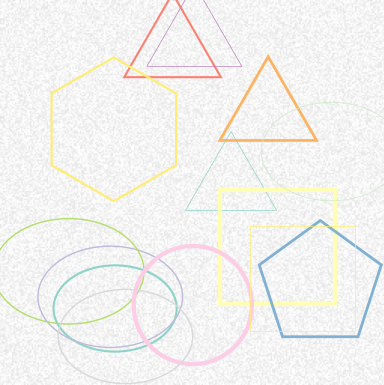[{"shape": "oval", "thickness": 1.5, "radius": 0.8, "center": [0.299, 0.199]}, {"shape": "triangle", "thickness": 0.5, "radius": 0.68, "center": [0.6, 0.522]}, {"shape": "square", "thickness": 3, "radius": 0.74, "center": [0.721, 0.358]}, {"shape": "oval", "thickness": 1, "radius": 0.94, "center": [0.286, 0.229]}, {"shape": "triangle", "thickness": 1.5, "radius": 0.73, "center": [0.448, 0.872]}, {"shape": "pentagon", "thickness": 2, "radius": 0.83, "center": [0.832, 0.26]}, {"shape": "triangle", "thickness": 2, "radius": 0.73, "center": [0.697, 0.708]}, {"shape": "oval", "thickness": 1, "radius": 0.98, "center": [0.178, 0.295]}, {"shape": "circle", "thickness": 3, "radius": 0.77, "center": [0.501, 0.208]}, {"shape": "oval", "thickness": 1, "radius": 0.87, "center": [0.326, 0.126]}, {"shape": "triangle", "thickness": 0.5, "radius": 0.71, "center": [0.505, 0.899]}, {"shape": "oval", "thickness": 0.5, "radius": 0.91, "center": [0.861, 0.606]}, {"shape": "hexagon", "thickness": 1.5, "radius": 0.93, "center": [0.296, 0.664]}, {"shape": "square", "thickness": 0.5, "radius": 0.68, "center": [0.786, 0.277]}]